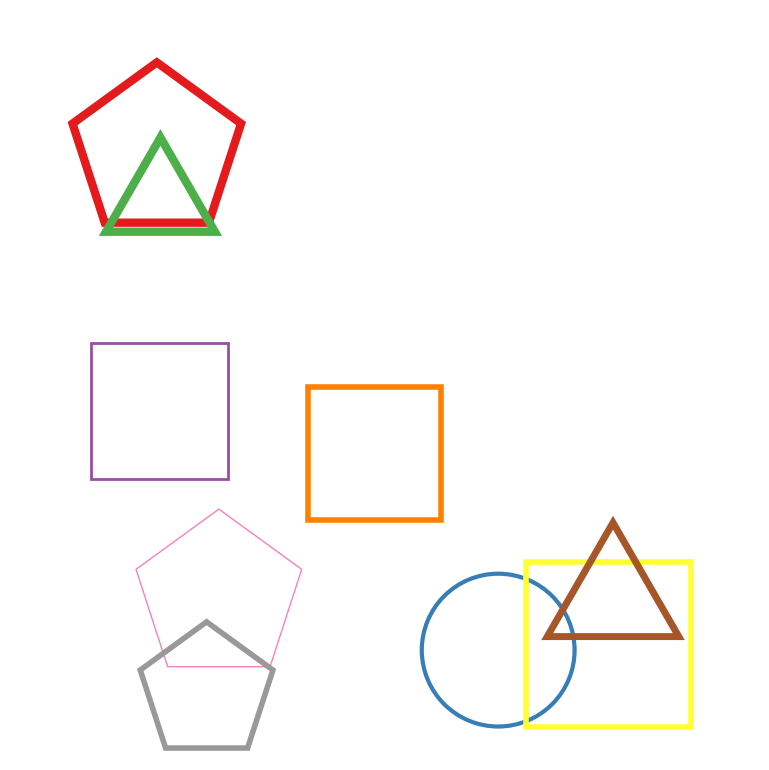[{"shape": "pentagon", "thickness": 3, "radius": 0.58, "center": [0.204, 0.804]}, {"shape": "circle", "thickness": 1.5, "radius": 0.5, "center": [0.647, 0.156]}, {"shape": "triangle", "thickness": 3, "radius": 0.41, "center": [0.208, 0.74]}, {"shape": "square", "thickness": 1, "radius": 0.44, "center": [0.207, 0.466]}, {"shape": "square", "thickness": 2, "radius": 0.43, "center": [0.486, 0.411]}, {"shape": "square", "thickness": 2, "radius": 0.54, "center": [0.79, 0.163]}, {"shape": "triangle", "thickness": 2.5, "radius": 0.49, "center": [0.796, 0.223]}, {"shape": "pentagon", "thickness": 0.5, "radius": 0.57, "center": [0.284, 0.226]}, {"shape": "pentagon", "thickness": 2, "radius": 0.45, "center": [0.268, 0.102]}]